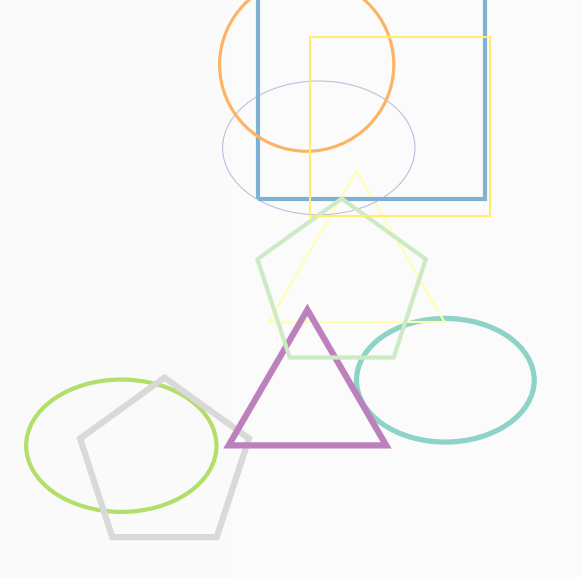[{"shape": "oval", "thickness": 2.5, "radius": 0.76, "center": [0.766, 0.341]}, {"shape": "triangle", "thickness": 1, "radius": 0.87, "center": [0.614, 0.529]}, {"shape": "oval", "thickness": 0.5, "radius": 0.83, "center": [0.548, 0.743]}, {"shape": "square", "thickness": 2, "radius": 0.98, "center": [0.639, 0.85]}, {"shape": "circle", "thickness": 1.5, "radius": 0.75, "center": [0.528, 0.887]}, {"shape": "oval", "thickness": 2, "radius": 0.82, "center": [0.209, 0.227]}, {"shape": "pentagon", "thickness": 3, "radius": 0.76, "center": [0.283, 0.193]}, {"shape": "triangle", "thickness": 3, "radius": 0.78, "center": [0.529, 0.306]}, {"shape": "pentagon", "thickness": 2, "radius": 0.76, "center": [0.588, 0.503]}, {"shape": "square", "thickness": 1, "radius": 0.78, "center": [0.688, 0.78]}]